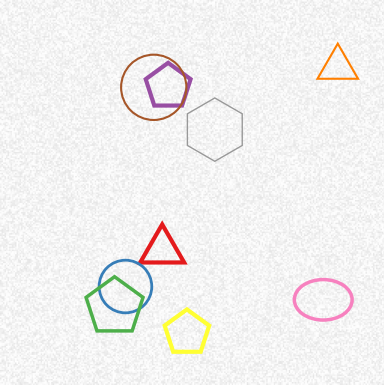[{"shape": "triangle", "thickness": 3, "radius": 0.33, "center": [0.421, 0.351]}, {"shape": "circle", "thickness": 2, "radius": 0.34, "center": [0.326, 0.256]}, {"shape": "pentagon", "thickness": 2.5, "radius": 0.39, "center": [0.298, 0.203]}, {"shape": "pentagon", "thickness": 3, "radius": 0.31, "center": [0.437, 0.775]}, {"shape": "triangle", "thickness": 1.5, "radius": 0.3, "center": [0.877, 0.826]}, {"shape": "pentagon", "thickness": 3, "radius": 0.3, "center": [0.486, 0.136]}, {"shape": "circle", "thickness": 1.5, "radius": 0.42, "center": [0.399, 0.773]}, {"shape": "oval", "thickness": 2.5, "radius": 0.38, "center": [0.84, 0.221]}, {"shape": "hexagon", "thickness": 1, "radius": 0.41, "center": [0.558, 0.663]}]